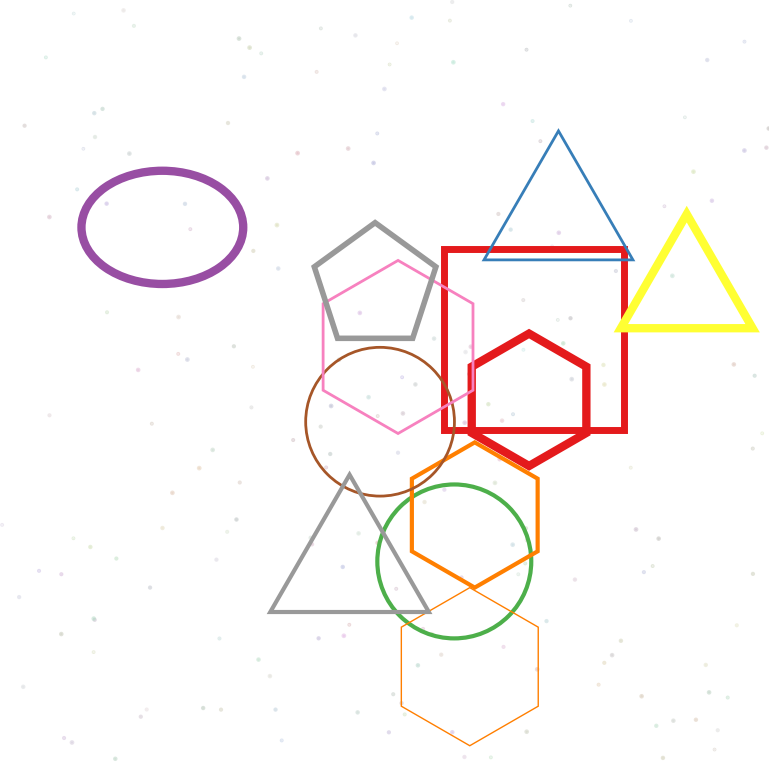[{"shape": "hexagon", "thickness": 3, "radius": 0.43, "center": [0.687, 0.481]}, {"shape": "square", "thickness": 2.5, "radius": 0.58, "center": [0.693, 0.559]}, {"shape": "triangle", "thickness": 1, "radius": 0.56, "center": [0.725, 0.718]}, {"shape": "circle", "thickness": 1.5, "radius": 0.5, "center": [0.59, 0.271]}, {"shape": "oval", "thickness": 3, "radius": 0.53, "center": [0.211, 0.705]}, {"shape": "hexagon", "thickness": 1.5, "radius": 0.47, "center": [0.617, 0.331]}, {"shape": "hexagon", "thickness": 0.5, "radius": 0.51, "center": [0.61, 0.134]}, {"shape": "triangle", "thickness": 3, "radius": 0.49, "center": [0.892, 0.623]}, {"shape": "circle", "thickness": 1, "radius": 0.48, "center": [0.494, 0.452]}, {"shape": "hexagon", "thickness": 1, "radius": 0.56, "center": [0.517, 0.549]}, {"shape": "pentagon", "thickness": 2, "radius": 0.42, "center": [0.487, 0.628]}, {"shape": "triangle", "thickness": 1.5, "radius": 0.59, "center": [0.454, 0.265]}]